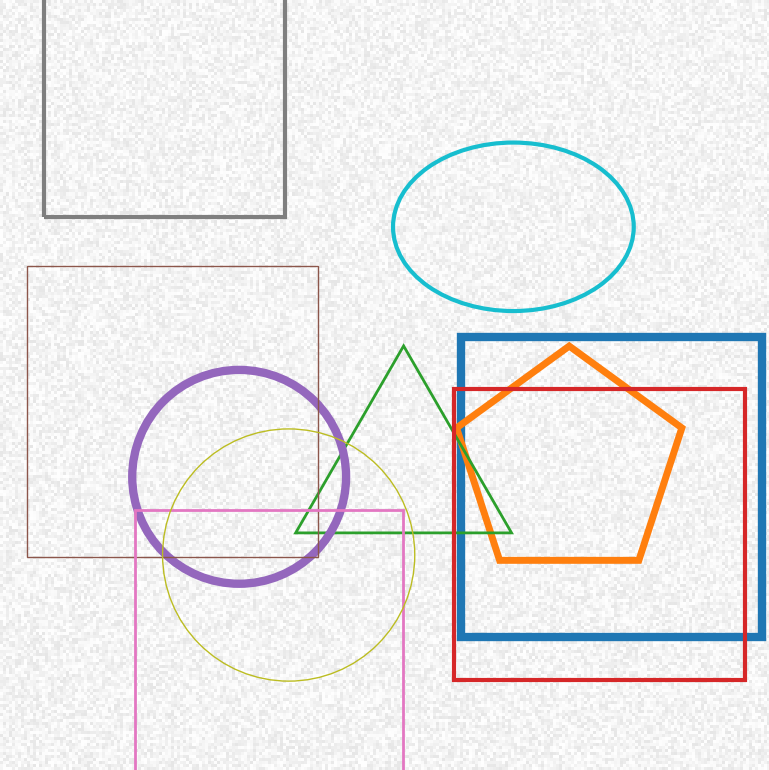[{"shape": "square", "thickness": 3, "radius": 0.98, "center": [0.794, 0.368]}, {"shape": "pentagon", "thickness": 2.5, "radius": 0.77, "center": [0.739, 0.397]}, {"shape": "triangle", "thickness": 1, "radius": 0.81, "center": [0.524, 0.389]}, {"shape": "square", "thickness": 1.5, "radius": 0.94, "center": [0.779, 0.306]}, {"shape": "circle", "thickness": 3, "radius": 0.69, "center": [0.311, 0.381]}, {"shape": "square", "thickness": 0.5, "radius": 0.95, "center": [0.224, 0.466]}, {"shape": "square", "thickness": 1, "radius": 0.87, "center": [0.35, 0.164]}, {"shape": "square", "thickness": 1.5, "radius": 0.78, "center": [0.214, 0.875]}, {"shape": "circle", "thickness": 0.5, "radius": 0.82, "center": [0.375, 0.279]}, {"shape": "oval", "thickness": 1.5, "radius": 0.78, "center": [0.667, 0.705]}]